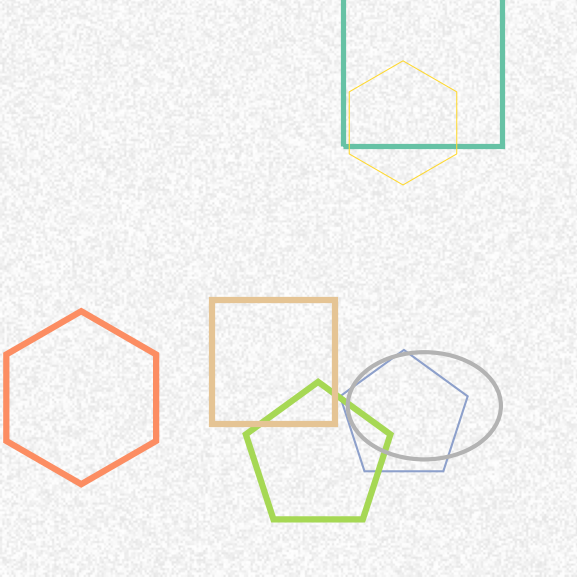[{"shape": "square", "thickness": 2.5, "radius": 0.69, "center": [0.731, 0.885]}, {"shape": "hexagon", "thickness": 3, "radius": 0.75, "center": [0.141, 0.31]}, {"shape": "pentagon", "thickness": 1, "radius": 0.58, "center": [0.699, 0.277]}, {"shape": "pentagon", "thickness": 3, "radius": 0.66, "center": [0.551, 0.206]}, {"shape": "hexagon", "thickness": 0.5, "radius": 0.54, "center": [0.698, 0.786]}, {"shape": "square", "thickness": 3, "radius": 0.53, "center": [0.474, 0.372]}, {"shape": "oval", "thickness": 2, "radius": 0.66, "center": [0.735, 0.296]}]